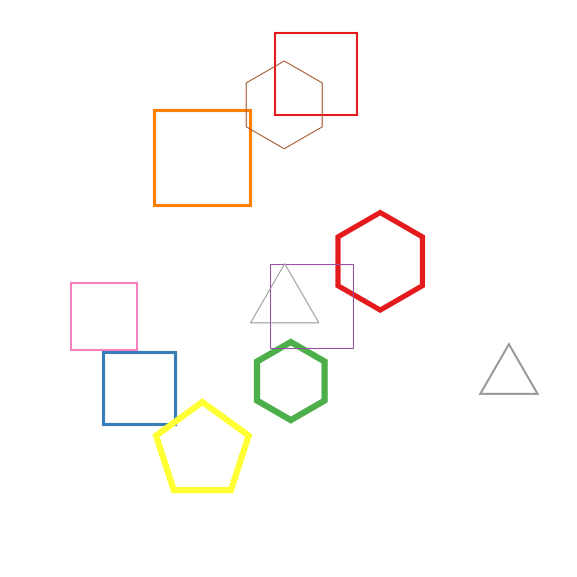[{"shape": "hexagon", "thickness": 2.5, "radius": 0.42, "center": [0.658, 0.547]}, {"shape": "square", "thickness": 1, "radius": 0.36, "center": [0.547, 0.872]}, {"shape": "square", "thickness": 1.5, "radius": 0.31, "center": [0.241, 0.327]}, {"shape": "hexagon", "thickness": 3, "radius": 0.34, "center": [0.504, 0.339]}, {"shape": "square", "thickness": 0.5, "radius": 0.36, "center": [0.539, 0.469]}, {"shape": "square", "thickness": 1.5, "radius": 0.41, "center": [0.35, 0.726]}, {"shape": "pentagon", "thickness": 3, "radius": 0.42, "center": [0.35, 0.219]}, {"shape": "hexagon", "thickness": 0.5, "radius": 0.38, "center": [0.492, 0.818]}, {"shape": "square", "thickness": 1, "radius": 0.29, "center": [0.18, 0.451]}, {"shape": "triangle", "thickness": 1, "radius": 0.29, "center": [0.881, 0.346]}, {"shape": "triangle", "thickness": 0.5, "radius": 0.34, "center": [0.493, 0.474]}]